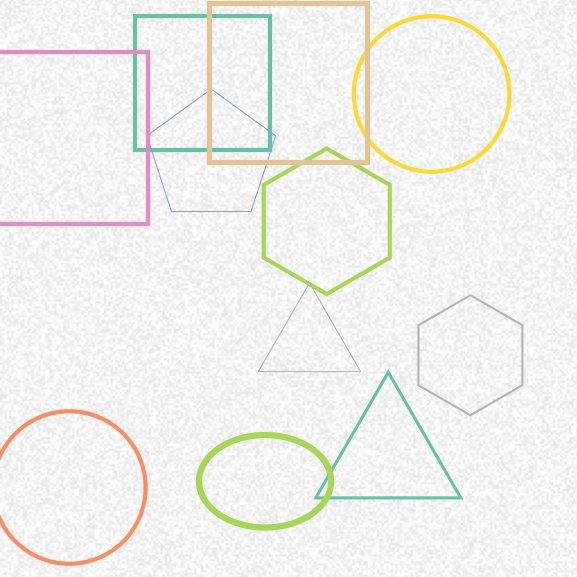[{"shape": "square", "thickness": 2, "radius": 0.58, "center": [0.351, 0.855]}, {"shape": "triangle", "thickness": 1.5, "radius": 0.72, "center": [0.672, 0.209]}, {"shape": "circle", "thickness": 2, "radius": 0.66, "center": [0.12, 0.155]}, {"shape": "pentagon", "thickness": 0.5, "radius": 0.59, "center": [0.366, 0.728]}, {"shape": "square", "thickness": 2, "radius": 0.74, "center": [0.108, 0.76]}, {"shape": "hexagon", "thickness": 2, "radius": 0.63, "center": [0.566, 0.616]}, {"shape": "oval", "thickness": 3, "radius": 0.57, "center": [0.459, 0.166]}, {"shape": "circle", "thickness": 2, "radius": 0.67, "center": [0.747, 0.836]}, {"shape": "square", "thickness": 2.5, "radius": 0.69, "center": [0.499, 0.856]}, {"shape": "triangle", "thickness": 0.5, "radius": 0.51, "center": [0.536, 0.407]}, {"shape": "hexagon", "thickness": 1, "radius": 0.52, "center": [0.815, 0.384]}]